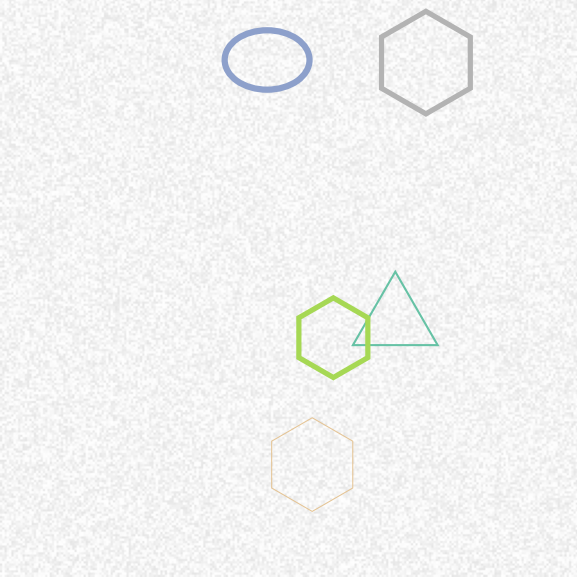[{"shape": "triangle", "thickness": 1, "radius": 0.42, "center": [0.684, 0.444]}, {"shape": "oval", "thickness": 3, "radius": 0.37, "center": [0.462, 0.895]}, {"shape": "hexagon", "thickness": 2.5, "radius": 0.34, "center": [0.577, 0.414]}, {"shape": "hexagon", "thickness": 0.5, "radius": 0.41, "center": [0.541, 0.195]}, {"shape": "hexagon", "thickness": 2.5, "radius": 0.44, "center": [0.738, 0.891]}]